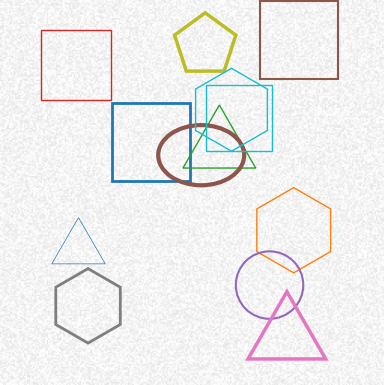[{"shape": "square", "thickness": 2, "radius": 0.51, "center": [0.392, 0.631]}, {"shape": "triangle", "thickness": 0.5, "radius": 0.4, "center": [0.204, 0.355]}, {"shape": "hexagon", "thickness": 1, "radius": 0.55, "center": [0.763, 0.402]}, {"shape": "triangle", "thickness": 1, "radius": 0.55, "center": [0.57, 0.618]}, {"shape": "square", "thickness": 1, "radius": 0.46, "center": [0.198, 0.831]}, {"shape": "circle", "thickness": 1.5, "radius": 0.44, "center": [0.7, 0.26]}, {"shape": "square", "thickness": 1.5, "radius": 0.51, "center": [0.778, 0.897]}, {"shape": "oval", "thickness": 3, "radius": 0.56, "center": [0.523, 0.597]}, {"shape": "triangle", "thickness": 2.5, "radius": 0.58, "center": [0.745, 0.126]}, {"shape": "hexagon", "thickness": 2, "radius": 0.48, "center": [0.229, 0.206]}, {"shape": "pentagon", "thickness": 2.5, "radius": 0.42, "center": [0.533, 0.883]}, {"shape": "hexagon", "thickness": 1, "radius": 0.54, "center": [0.601, 0.715]}, {"shape": "square", "thickness": 1, "radius": 0.43, "center": [0.62, 0.693]}]